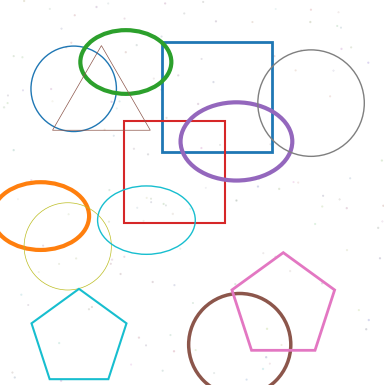[{"shape": "circle", "thickness": 1, "radius": 0.55, "center": [0.191, 0.769]}, {"shape": "square", "thickness": 2, "radius": 0.72, "center": [0.564, 0.748]}, {"shape": "oval", "thickness": 3, "radius": 0.63, "center": [0.106, 0.439]}, {"shape": "oval", "thickness": 3, "radius": 0.59, "center": [0.327, 0.839]}, {"shape": "square", "thickness": 1.5, "radius": 0.66, "center": [0.454, 0.553]}, {"shape": "oval", "thickness": 3, "radius": 0.73, "center": [0.614, 0.633]}, {"shape": "triangle", "thickness": 0.5, "radius": 0.73, "center": [0.263, 0.735]}, {"shape": "circle", "thickness": 2.5, "radius": 0.66, "center": [0.623, 0.105]}, {"shape": "pentagon", "thickness": 2, "radius": 0.7, "center": [0.736, 0.204]}, {"shape": "circle", "thickness": 1, "radius": 0.69, "center": [0.808, 0.732]}, {"shape": "circle", "thickness": 0.5, "radius": 0.57, "center": [0.176, 0.36]}, {"shape": "pentagon", "thickness": 1.5, "radius": 0.65, "center": [0.205, 0.12]}, {"shape": "oval", "thickness": 1, "radius": 0.63, "center": [0.38, 0.428]}]